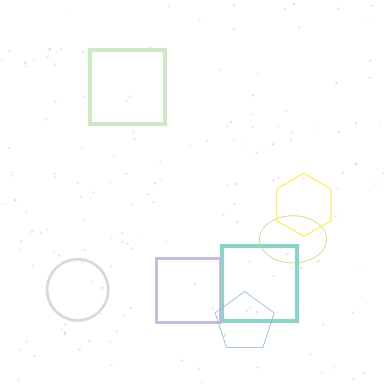[{"shape": "square", "thickness": 3, "radius": 0.49, "center": [0.673, 0.264]}, {"shape": "square", "thickness": 2, "radius": 0.41, "center": [0.488, 0.247]}, {"shape": "pentagon", "thickness": 0.5, "radius": 0.4, "center": [0.635, 0.162]}, {"shape": "oval", "thickness": 0.5, "radius": 0.44, "center": [0.761, 0.378]}, {"shape": "circle", "thickness": 2, "radius": 0.4, "center": [0.202, 0.247]}, {"shape": "square", "thickness": 3, "radius": 0.48, "center": [0.331, 0.774]}, {"shape": "hexagon", "thickness": 1, "radius": 0.41, "center": [0.789, 0.468]}]